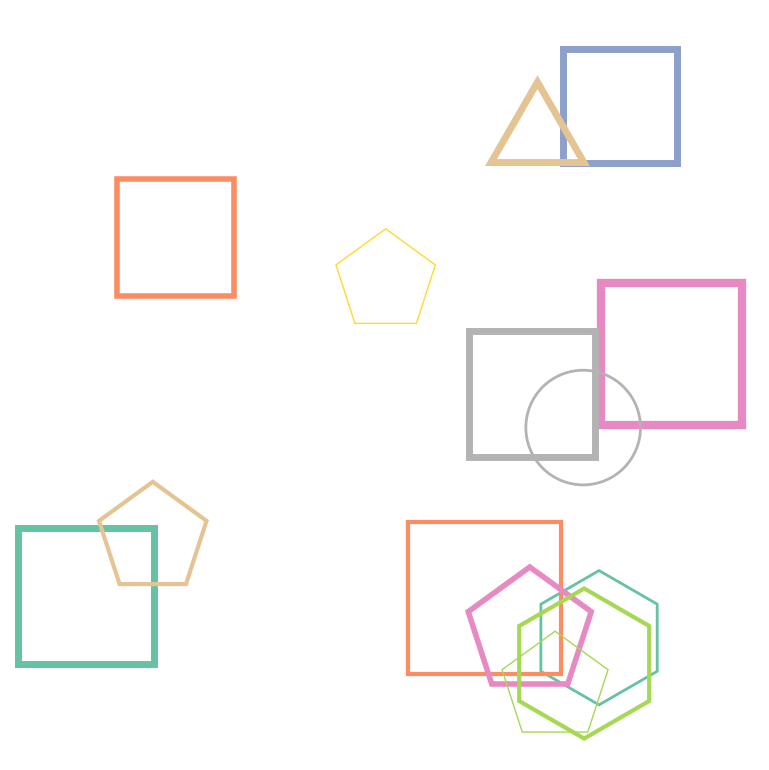[{"shape": "hexagon", "thickness": 1, "radius": 0.44, "center": [0.778, 0.172]}, {"shape": "square", "thickness": 2.5, "radius": 0.44, "center": [0.111, 0.226]}, {"shape": "square", "thickness": 2, "radius": 0.38, "center": [0.227, 0.692]}, {"shape": "square", "thickness": 1.5, "radius": 0.5, "center": [0.629, 0.224]}, {"shape": "square", "thickness": 2.5, "radius": 0.37, "center": [0.805, 0.863]}, {"shape": "pentagon", "thickness": 2, "radius": 0.42, "center": [0.688, 0.18]}, {"shape": "square", "thickness": 3, "radius": 0.46, "center": [0.872, 0.54]}, {"shape": "hexagon", "thickness": 1.5, "radius": 0.49, "center": [0.759, 0.138]}, {"shape": "pentagon", "thickness": 0.5, "radius": 0.36, "center": [0.721, 0.108]}, {"shape": "pentagon", "thickness": 0.5, "radius": 0.34, "center": [0.501, 0.635]}, {"shape": "triangle", "thickness": 2.5, "radius": 0.35, "center": [0.698, 0.824]}, {"shape": "pentagon", "thickness": 1.5, "radius": 0.37, "center": [0.198, 0.301]}, {"shape": "square", "thickness": 2.5, "radius": 0.41, "center": [0.691, 0.489]}, {"shape": "circle", "thickness": 1, "radius": 0.37, "center": [0.757, 0.445]}]